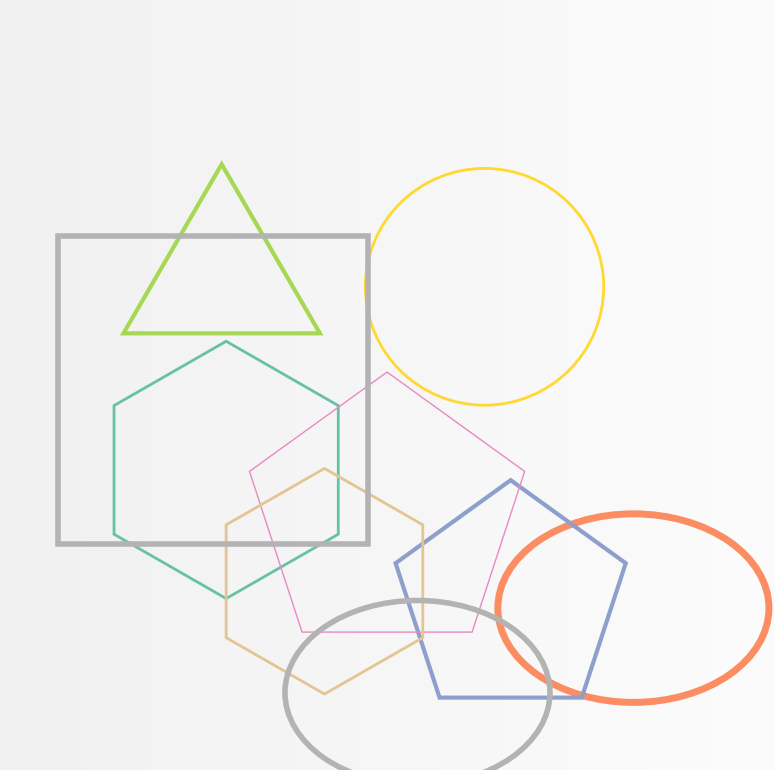[{"shape": "hexagon", "thickness": 1, "radius": 0.84, "center": [0.292, 0.39]}, {"shape": "oval", "thickness": 2.5, "radius": 0.87, "center": [0.817, 0.21]}, {"shape": "pentagon", "thickness": 1.5, "radius": 0.78, "center": [0.659, 0.22]}, {"shape": "pentagon", "thickness": 0.5, "radius": 0.93, "center": [0.499, 0.33]}, {"shape": "triangle", "thickness": 1.5, "radius": 0.73, "center": [0.286, 0.64]}, {"shape": "circle", "thickness": 1, "radius": 0.77, "center": [0.625, 0.628]}, {"shape": "hexagon", "thickness": 1, "radius": 0.73, "center": [0.419, 0.245]}, {"shape": "oval", "thickness": 2, "radius": 0.85, "center": [0.539, 0.1]}, {"shape": "square", "thickness": 2, "radius": 1.0, "center": [0.275, 0.494]}]